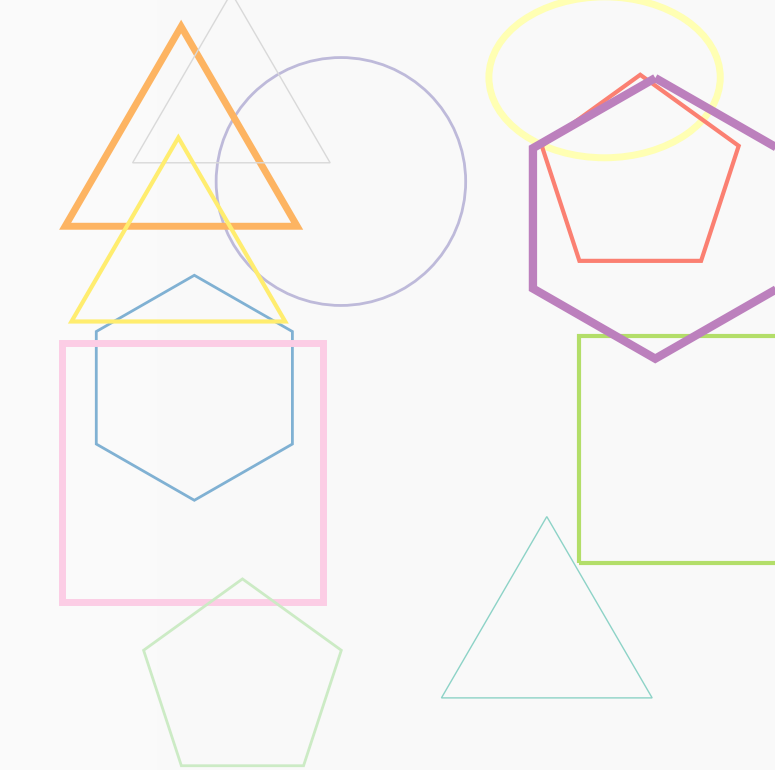[{"shape": "triangle", "thickness": 0.5, "radius": 0.78, "center": [0.706, 0.172]}, {"shape": "oval", "thickness": 2.5, "radius": 0.75, "center": [0.78, 0.9]}, {"shape": "circle", "thickness": 1, "radius": 0.8, "center": [0.44, 0.764]}, {"shape": "pentagon", "thickness": 1.5, "radius": 0.67, "center": [0.826, 0.769]}, {"shape": "hexagon", "thickness": 1, "radius": 0.73, "center": [0.251, 0.496]}, {"shape": "triangle", "thickness": 2.5, "radius": 0.86, "center": [0.234, 0.793]}, {"shape": "square", "thickness": 1.5, "radius": 0.73, "center": [0.894, 0.416]}, {"shape": "square", "thickness": 2.5, "radius": 0.84, "center": [0.248, 0.387]}, {"shape": "triangle", "thickness": 0.5, "radius": 0.74, "center": [0.299, 0.862]}, {"shape": "hexagon", "thickness": 3, "radius": 0.91, "center": [0.845, 0.716]}, {"shape": "pentagon", "thickness": 1, "radius": 0.67, "center": [0.313, 0.114]}, {"shape": "triangle", "thickness": 1.5, "radius": 0.8, "center": [0.23, 0.662]}]